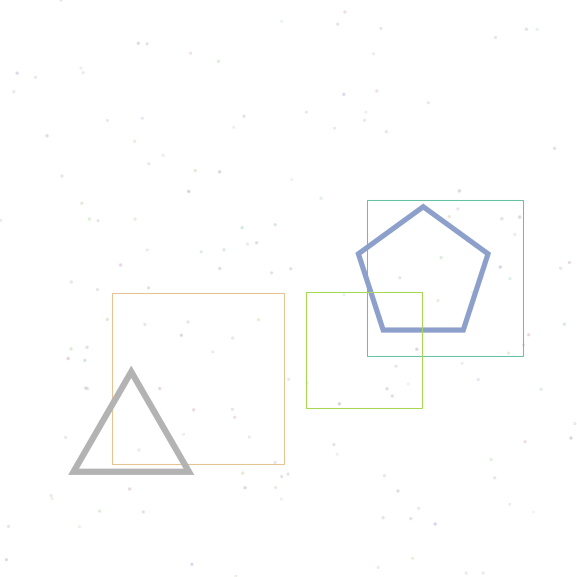[{"shape": "square", "thickness": 0.5, "radius": 0.68, "center": [0.77, 0.518]}, {"shape": "pentagon", "thickness": 2.5, "radius": 0.59, "center": [0.733, 0.523]}, {"shape": "square", "thickness": 0.5, "radius": 0.5, "center": [0.631, 0.393]}, {"shape": "square", "thickness": 0.5, "radius": 0.74, "center": [0.343, 0.344]}, {"shape": "triangle", "thickness": 3, "radius": 0.58, "center": [0.227, 0.24]}]